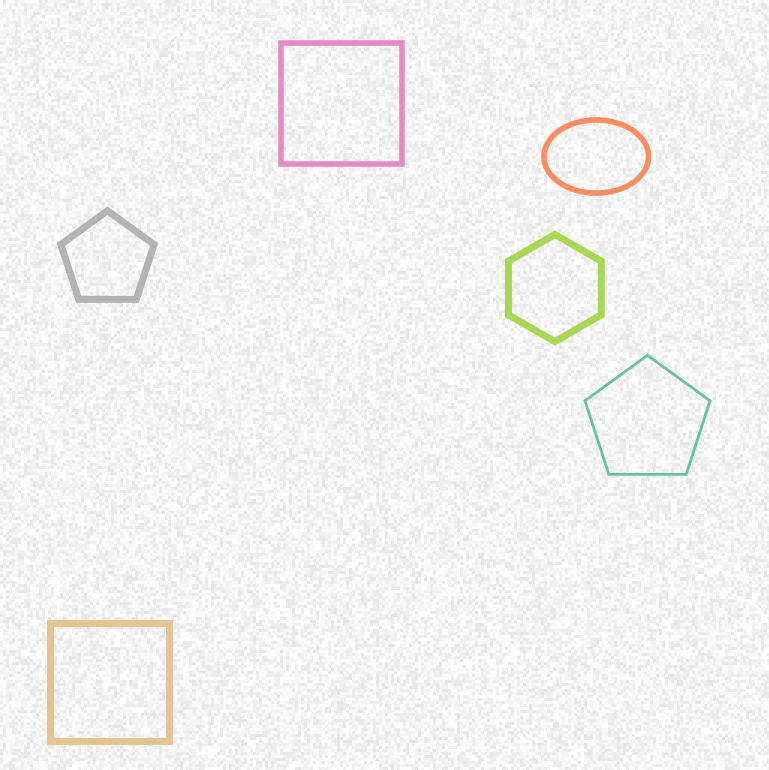[{"shape": "pentagon", "thickness": 1, "radius": 0.43, "center": [0.841, 0.453]}, {"shape": "oval", "thickness": 2, "radius": 0.34, "center": [0.774, 0.797]}, {"shape": "square", "thickness": 2, "radius": 0.39, "center": [0.444, 0.866]}, {"shape": "hexagon", "thickness": 2.5, "radius": 0.35, "center": [0.721, 0.626]}, {"shape": "square", "thickness": 2.5, "radius": 0.39, "center": [0.142, 0.114]}, {"shape": "pentagon", "thickness": 2.5, "radius": 0.32, "center": [0.14, 0.663]}]